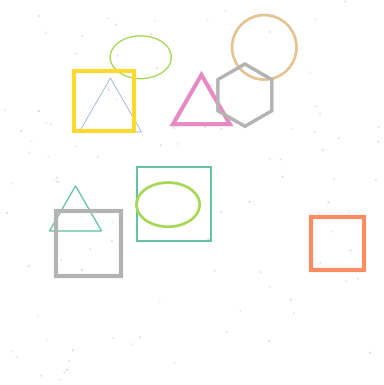[{"shape": "triangle", "thickness": 1, "radius": 0.39, "center": [0.196, 0.439]}, {"shape": "square", "thickness": 1.5, "radius": 0.48, "center": [0.452, 0.47]}, {"shape": "square", "thickness": 3, "radius": 0.34, "center": [0.876, 0.367]}, {"shape": "triangle", "thickness": 0.5, "radius": 0.47, "center": [0.287, 0.704]}, {"shape": "triangle", "thickness": 3, "radius": 0.43, "center": [0.523, 0.72]}, {"shape": "oval", "thickness": 1, "radius": 0.4, "center": [0.366, 0.851]}, {"shape": "oval", "thickness": 2, "radius": 0.41, "center": [0.437, 0.468]}, {"shape": "square", "thickness": 3, "radius": 0.39, "center": [0.269, 0.738]}, {"shape": "circle", "thickness": 2, "radius": 0.42, "center": [0.686, 0.877]}, {"shape": "square", "thickness": 3, "radius": 0.43, "center": [0.23, 0.368]}, {"shape": "hexagon", "thickness": 2.5, "radius": 0.4, "center": [0.636, 0.753]}]